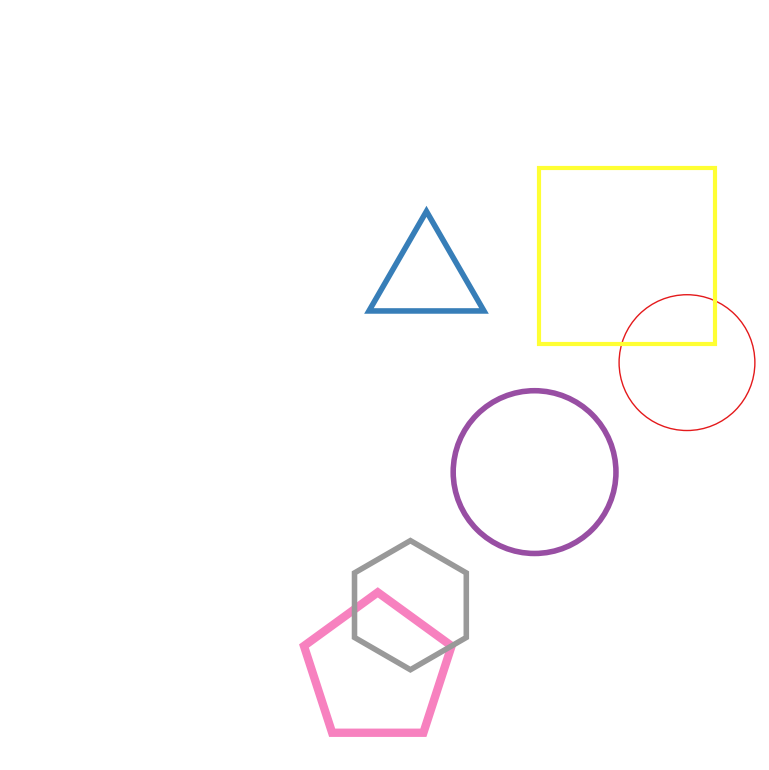[{"shape": "circle", "thickness": 0.5, "radius": 0.44, "center": [0.892, 0.529]}, {"shape": "triangle", "thickness": 2, "radius": 0.43, "center": [0.554, 0.639]}, {"shape": "circle", "thickness": 2, "radius": 0.53, "center": [0.694, 0.387]}, {"shape": "square", "thickness": 1.5, "radius": 0.57, "center": [0.814, 0.667]}, {"shape": "pentagon", "thickness": 3, "radius": 0.5, "center": [0.491, 0.13]}, {"shape": "hexagon", "thickness": 2, "radius": 0.42, "center": [0.533, 0.214]}]